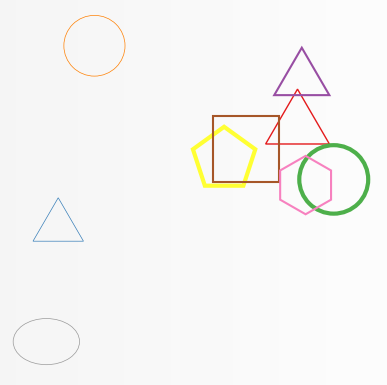[{"shape": "triangle", "thickness": 1, "radius": 0.47, "center": [0.768, 0.673]}, {"shape": "triangle", "thickness": 0.5, "radius": 0.38, "center": [0.15, 0.411]}, {"shape": "circle", "thickness": 3, "radius": 0.44, "center": [0.861, 0.534]}, {"shape": "triangle", "thickness": 1.5, "radius": 0.41, "center": [0.779, 0.794]}, {"shape": "circle", "thickness": 0.5, "radius": 0.39, "center": [0.244, 0.881]}, {"shape": "pentagon", "thickness": 3, "radius": 0.42, "center": [0.578, 0.586]}, {"shape": "square", "thickness": 1.5, "radius": 0.43, "center": [0.634, 0.613]}, {"shape": "hexagon", "thickness": 1.5, "radius": 0.38, "center": [0.789, 0.519]}, {"shape": "oval", "thickness": 0.5, "radius": 0.43, "center": [0.12, 0.113]}]